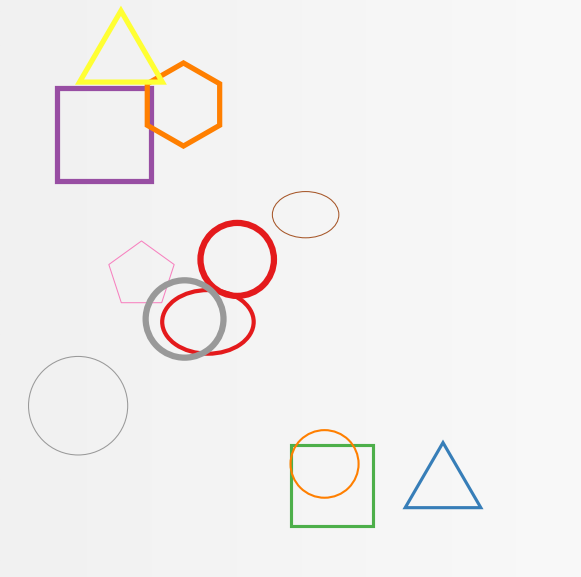[{"shape": "oval", "thickness": 2, "radius": 0.39, "center": [0.358, 0.442]}, {"shape": "circle", "thickness": 3, "radius": 0.32, "center": [0.408, 0.55]}, {"shape": "triangle", "thickness": 1.5, "radius": 0.38, "center": [0.762, 0.158]}, {"shape": "square", "thickness": 1.5, "radius": 0.35, "center": [0.571, 0.159]}, {"shape": "square", "thickness": 2.5, "radius": 0.4, "center": [0.179, 0.766]}, {"shape": "circle", "thickness": 1, "radius": 0.29, "center": [0.558, 0.196]}, {"shape": "hexagon", "thickness": 2.5, "radius": 0.36, "center": [0.316, 0.818]}, {"shape": "triangle", "thickness": 2.5, "radius": 0.41, "center": [0.208, 0.898]}, {"shape": "oval", "thickness": 0.5, "radius": 0.29, "center": [0.526, 0.627]}, {"shape": "pentagon", "thickness": 0.5, "radius": 0.3, "center": [0.243, 0.523]}, {"shape": "circle", "thickness": 0.5, "radius": 0.43, "center": [0.134, 0.297]}, {"shape": "circle", "thickness": 3, "radius": 0.33, "center": [0.318, 0.447]}]